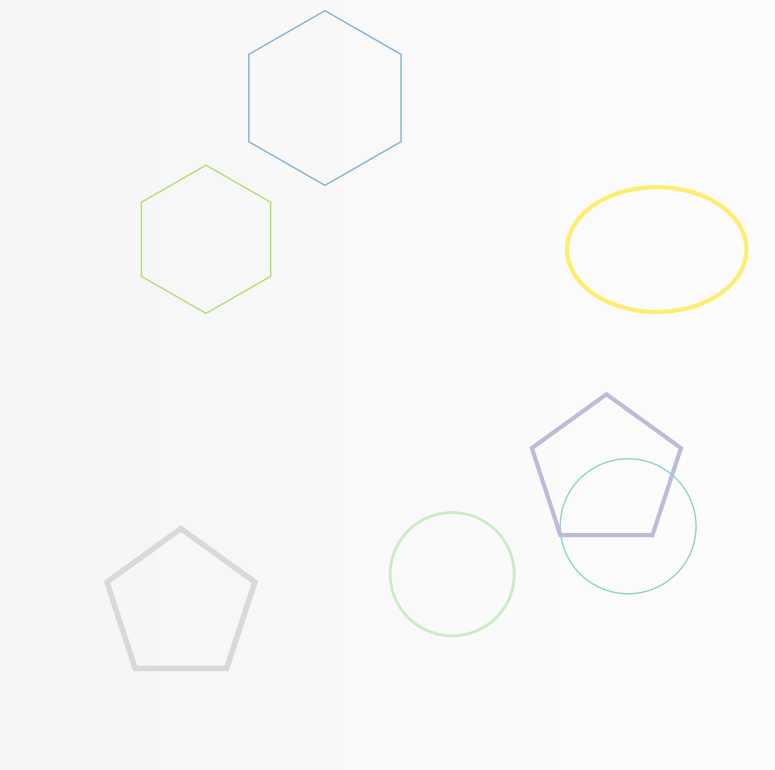[{"shape": "circle", "thickness": 0.5, "radius": 0.44, "center": [0.81, 0.317]}, {"shape": "pentagon", "thickness": 1.5, "radius": 0.51, "center": [0.782, 0.387]}, {"shape": "hexagon", "thickness": 0.5, "radius": 0.57, "center": [0.419, 0.873]}, {"shape": "hexagon", "thickness": 0.5, "radius": 0.48, "center": [0.266, 0.689]}, {"shape": "pentagon", "thickness": 2, "radius": 0.5, "center": [0.233, 0.213]}, {"shape": "circle", "thickness": 1, "radius": 0.4, "center": [0.583, 0.254]}, {"shape": "oval", "thickness": 1.5, "radius": 0.58, "center": [0.847, 0.676]}]